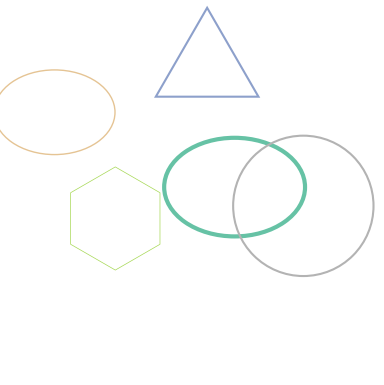[{"shape": "oval", "thickness": 3, "radius": 0.91, "center": [0.609, 0.514]}, {"shape": "triangle", "thickness": 1.5, "radius": 0.77, "center": [0.538, 0.826]}, {"shape": "hexagon", "thickness": 0.5, "radius": 0.67, "center": [0.3, 0.432]}, {"shape": "oval", "thickness": 1, "radius": 0.79, "center": [0.142, 0.708]}, {"shape": "circle", "thickness": 1.5, "radius": 0.91, "center": [0.788, 0.465]}]